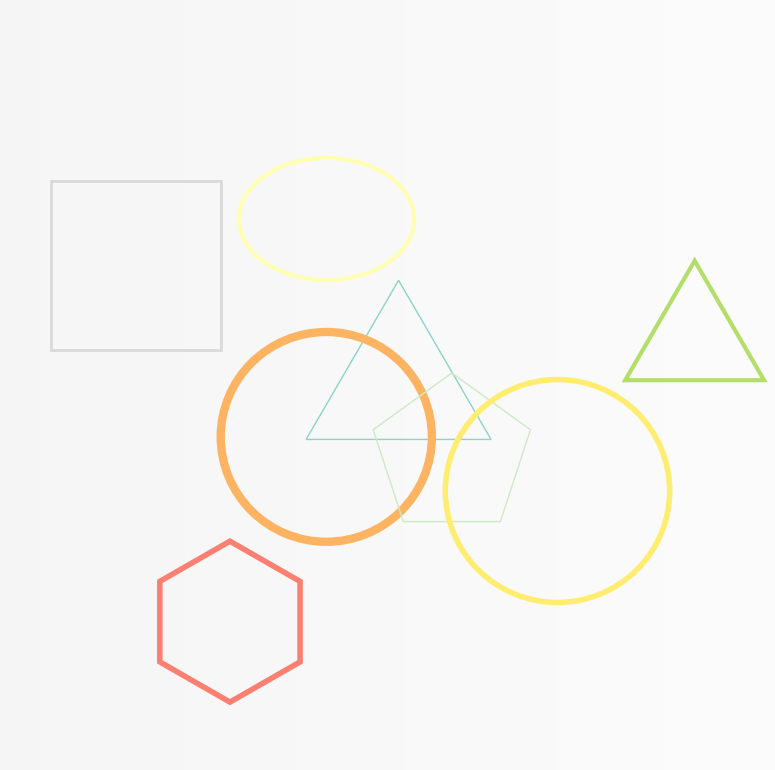[{"shape": "triangle", "thickness": 0.5, "radius": 0.69, "center": [0.514, 0.498]}, {"shape": "oval", "thickness": 1.5, "radius": 0.57, "center": [0.421, 0.716]}, {"shape": "hexagon", "thickness": 2, "radius": 0.52, "center": [0.297, 0.193]}, {"shape": "circle", "thickness": 3, "radius": 0.68, "center": [0.421, 0.433]}, {"shape": "triangle", "thickness": 1.5, "radius": 0.52, "center": [0.896, 0.558]}, {"shape": "square", "thickness": 1, "radius": 0.55, "center": [0.175, 0.655]}, {"shape": "pentagon", "thickness": 0.5, "radius": 0.53, "center": [0.583, 0.409]}, {"shape": "circle", "thickness": 2, "radius": 0.72, "center": [0.719, 0.362]}]